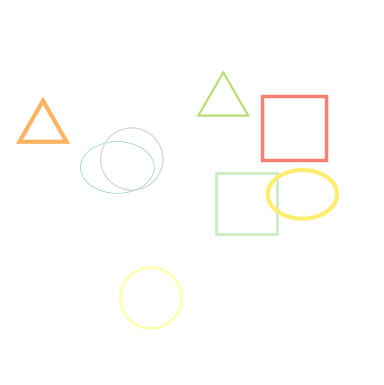[{"shape": "oval", "thickness": 0.5, "radius": 0.48, "center": [0.305, 0.565]}, {"shape": "circle", "thickness": 2, "radius": 0.4, "center": [0.392, 0.226]}, {"shape": "square", "thickness": 2.5, "radius": 0.41, "center": [0.764, 0.667]}, {"shape": "triangle", "thickness": 3, "radius": 0.35, "center": [0.112, 0.667]}, {"shape": "triangle", "thickness": 1.5, "radius": 0.37, "center": [0.58, 0.737]}, {"shape": "circle", "thickness": 1, "radius": 0.4, "center": [0.342, 0.587]}, {"shape": "square", "thickness": 2, "radius": 0.4, "center": [0.639, 0.471]}, {"shape": "oval", "thickness": 3, "radius": 0.45, "center": [0.785, 0.495]}]